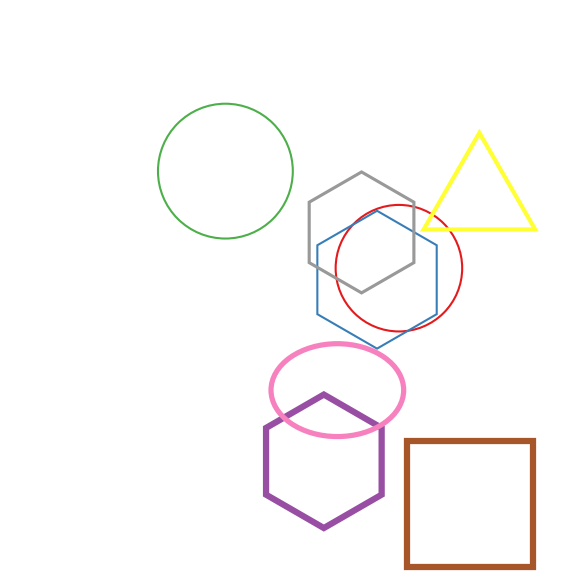[{"shape": "circle", "thickness": 1, "radius": 0.55, "center": [0.691, 0.535]}, {"shape": "hexagon", "thickness": 1, "radius": 0.6, "center": [0.653, 0.515]}, {"shape": "circle", "thickness": 1, "radius": 0.58, "center": [0.39, 0.703]}, {"shape": "hexagon", "thickness": 3, "radius": 0.58, "center": [0.561, 0.2]}, {"shape": "triangle", "thickness": 2, "radius": 0.56, "center": [0.83, 0.658]}, {"shape": "square", "thickness": 3, "radius": 0.55, "center": [0.814, 0.127]}, {"shape": "oval", "thickness": 2.5, "radius": 0.57, "center": [0.584, 0.324]}, {"shape": "hexagon", "thickness": 1.5, "radius": 0.52, "center": [0.626, 0.597]}]